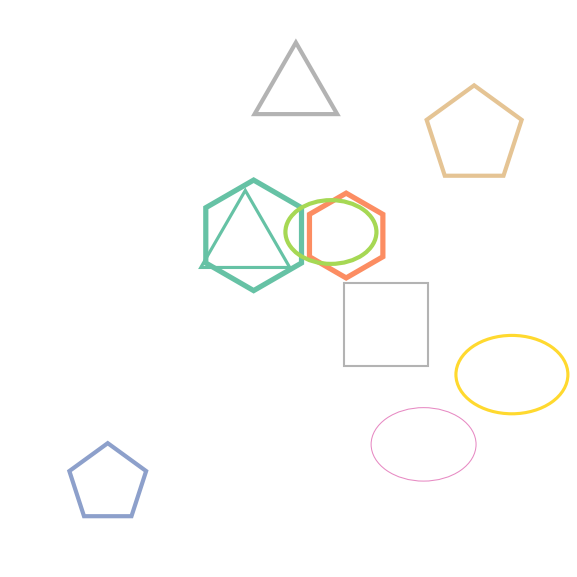[{"shape": "hexagon", "thickness": 2.5, "radius": 0.48, "center": [0.439, 0.592]}, {"shape": "triangle", "thickness": 1.5, "radius": 0.44, "center": [0.425, 0.58]}, {"shape": "hexagon", "thickness": 2.5, "radius": 0.37, "center": [0.599, 0.591]}, {"shape": "pentagon", "thickness": 2, "radius": 0.35, "center": [0.187, 0.162]}, {"shape": "oval", "thickness": 0.5, "radius": 0.45, "center": [0.733, 0.23]}, {"shape": "oval", "thickness": 2, "radius": 0.39, "center": [0.573, 0.597]}, {"shape": "oval", "thickness": 1.5, "radius": 0.48, "center": [0.886, 0.35]}, {"shape": "pentagon", "thickness": 2, "radius": 0.43, "center": [0.821, 0.765]}, {"shape": "square", "thickness": 1, "radius": 0.36, "center": [0.668, 0.437]}, {"shape": "triangle", "thickness": 2, "radius": 0.41, "center": [0.512, 0.843]}]